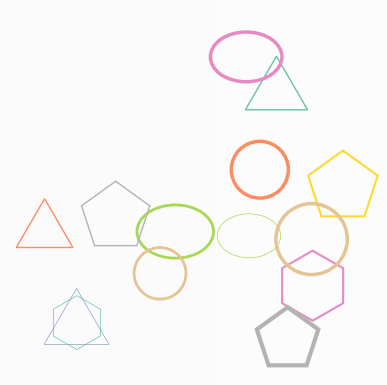[{"shape": "triangle", "thickness": 1, "radius": 0.46, "center": [0.713, 0.761]}, {"shape": "hexagon", "thickness": 0.5, "radius": 0.35, "center": [0.198, 0.162]}, {"shape": "triangle", "thickness": 1, "radius": 0.42, "center": [0.115, 0.399]}, {"shape": "circle", "thickness": 2.5, "radius": 0.37, "center": [0.67, 0.559]}, {"shape": "triangle", "thickness": 0.5, "radius": 0.48, "center": [0.197, 0.154]}, {"shape": "hexagon", "thickness": 1.5, "radius": 0.45, "center": [0.807, 0.258]}, {"shape": "oval", "thickness": 2.5, "radius": 0.46, "center": [0.635, 0.852]}, {"shape": "oval", "thickness": 2, "radius": 0.49, "center": [0.452, 0.399]}, {"shape": "oval", "thickness": 0.5, "radius": 0.41, "center": [0.643, 0.388]}, {"shape": "pentagon", "thickness": 1.5, "radius": 0.47, "center": [0.885, 0.515]}, {"shape": "circle", "thickness": 2, "radius": 0.33, "center": [0.413, 0.29]}, {"shape": "circle", "thickness": 2.5, "radius": 0.46, "center": [0.804, 0.379]}, {"shape": "pentagon", "thickness": 3, "radius": 0.42, "center": [0.742, 0.119]}, {"shape": "pentagon", "thickness": 1, "radius": 0.46, "center": [0.298, 0.437]}]